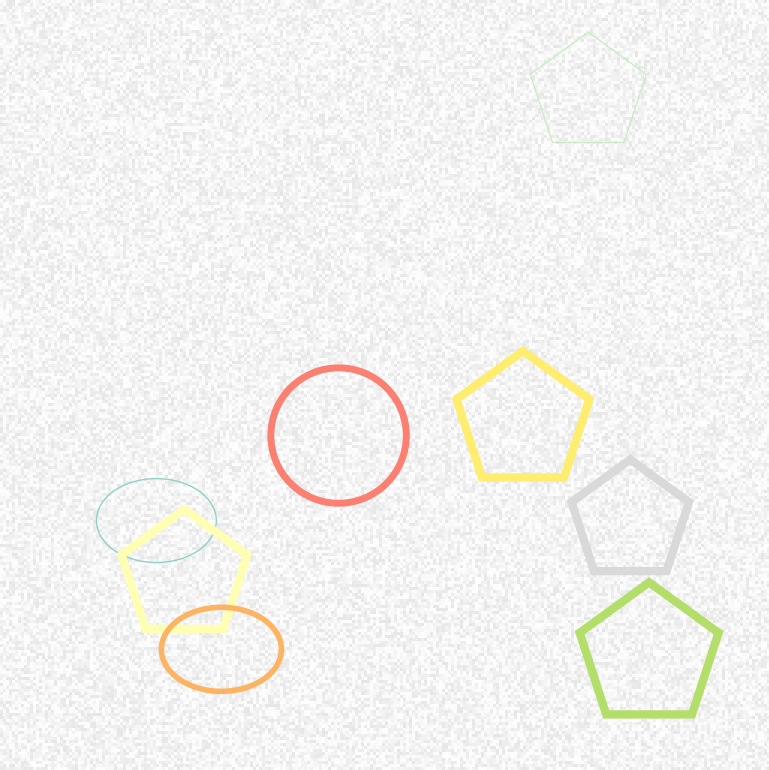[{"shape": "oval", "thickness": 0.5, "radius": 0.39, "center": [0.203, 0.324]}, {"shape": "pentagon", "thickness": 3, "radius": 0.43, "center": [0.24, 0.253]}, {"shape": "circle", "thickness": 2.5, "radius": 0.44, "center": [0.44, 0.434]}, {"shape": "oval", "thickness": 2, "radius": 0.39, "center": [0.288, 0.157]}, {"shape": "pentagon", "thickness": 3, "radius": 0.47, "center": [0.843, 0.149]}, {"shape": "pentagon", "thickness": 3, "radius": 0.4, "center": [0.819, 0.323]}, {"shape": "pentagon", "thickness": 0.5, "radius": 0.4, "center": [0.764, 0.879]}, {"shape": "pentagon", "thickness": 3, "radius": 0.45, "center": [0.679, 0.453]}]